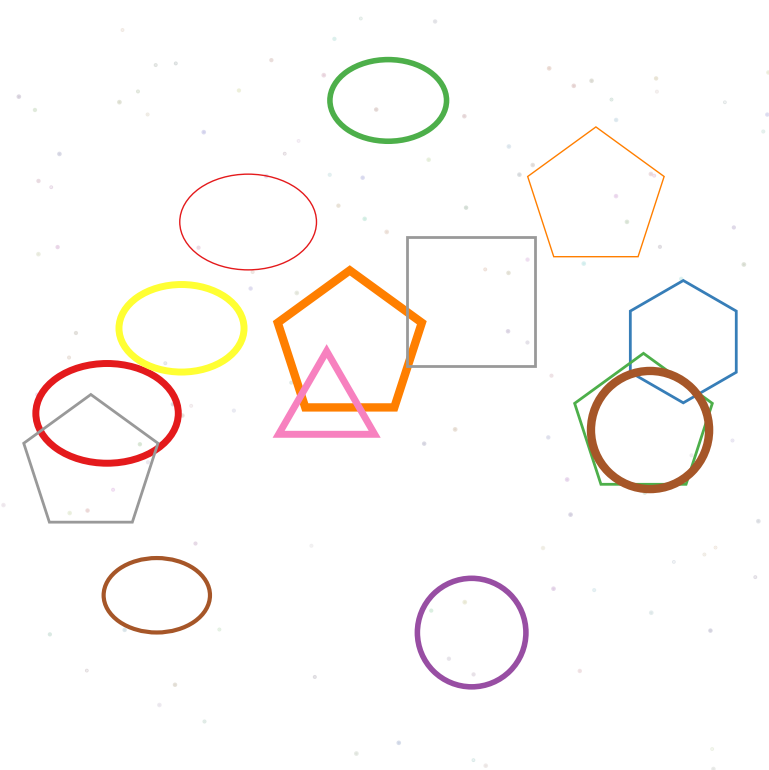[{"shape": "oval", "thickness": 0.5, "radius": 0.44, "center": [0.322, 0.712]}, {"shape": "oval", "thickness": 2.5, "radius": 0.46, "center": [0.139, 0.463]}, {"shape": "hexagon", "thickness": 1, "radius": 0.4, "center": [0.887, 0.556]}, {"shape": "oval", "thickness": 2, "radius": 0.38, "center": [0.504, 0.87]}, {"shape": "pentagon", "thickness": 1, "radius": 0.47, "center": [0.836, 0.447]}, {"shape": "circle", "thickness": 2, "radius": 0.35, "center": [0.613, 0.178]}, {"shape": "pentagon", "thickness": 3, "radius": 0.49, "center": [0.454, 0.55]}, {"shape": "pentagon", "thickness": 0.5, "radius": 0.47, "center": [0.774, 0.742]}, {"shape": "oval", "thickness": 2.5, "radius": 0.41, "center": [0.236, 0.574]}, {"shape": "oval", "thickness": 1.5, "radius": 0.35, "center": [0.204, 0.227]}, {"shape": "circle", "thickness": 3, "radius": 0.38, "center": [0.844, 0.442]}, {"shape": "triangle", "thickness": 2.5, "radius": 0.36, "center": [0.424, 0.472]}, {"shape": "square", "thickness": 1, "radius": 0.42, "center": [0.612, 0.608]}, {"shape": "pentagon", "thickness": 1, "radius": 0.46, "center": [0.118, 0.396]}]